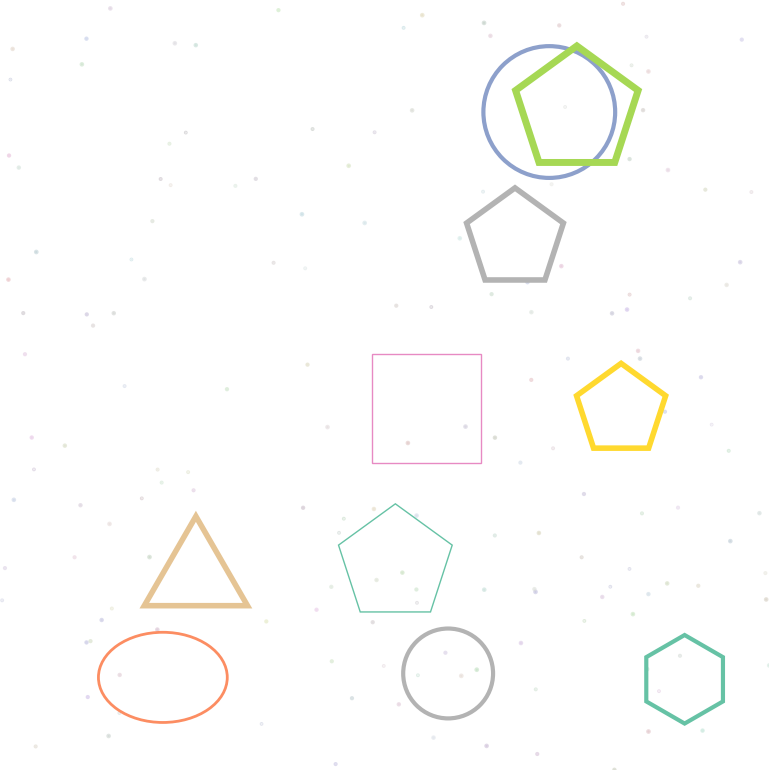[{"shape": "pentagon", "thickness": 0.5, "radius": 0.39, "center": [0.513, 0.268]}, {"shape": "hexagon", "thickness": 1.5, "radius": 0.29, "center": [0.889, 0.118]}, {"shape": "oval", "thickness": 1, "radius": 0.42, "center": [0.211, 0.12]}, {"shape": "circle", "thickness": 1.5, "radius": 0.43, "center": [0.713, 0.855]}, {"shape": "square", "thickness": 0.5, "radius": 0.35, "center": [0.554, 0.47]}, {"shape": "pentagon", "thickness": 2.5, "radius": 0.42, "center": [0.749, 0.857]}, {"shape": "pentagon", "thickness": 2, "radius": 0.3, "center": [0.807, 0.467]}, {"shape": "triangle", "thickness": 2, "radius": 0.39, "center": [0.254, 0.252]}, {"shape": "pentagon", "thickness": 2, "radius": 0.33, "center": [0.669, 0.69]}, {"shape": "circle", "thickness": 1.5, "radius": 0.29, "center": [0.582, 0.125]}]